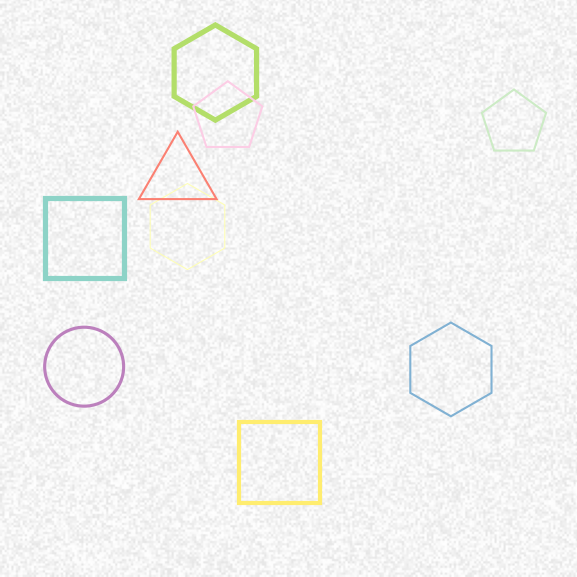[{"shape": "square", "thickness": 2.5, "radius": 0.34, "center": [0.147, 0.587]}, {"shape": "hexagon", "thickness": 0.5, "radius": 0.37, "center": [0.325, 0.607]}, {"shape": "triangle", "thickness": 1, "radius": 0.39, "center": [0.308, 0.693]}, {"shape": "hexagon", "thickness": 1, "radius": 0.41, "center": [0.781, 0.359]}, {"shape": "hexagon", "thickness": 2.5, "radius": 0.41, "center": [0.373, 0.874]}, {"shape": "pentagon", "thickness": 1, "radius": 0.31, "center": [0.394, 0.796]}, {"shape": "circle", "thickness": 1.5, "radius": 0.34, "center": [0.146, 0.364]}, {"shape": "pentagon", "thickness": 1, "radius": 0.29, "center": [0.89, 0.786]}, {"shape": "square", "thickness": 2, "radius": 0.35, "center": [0.483, 0.198]}]